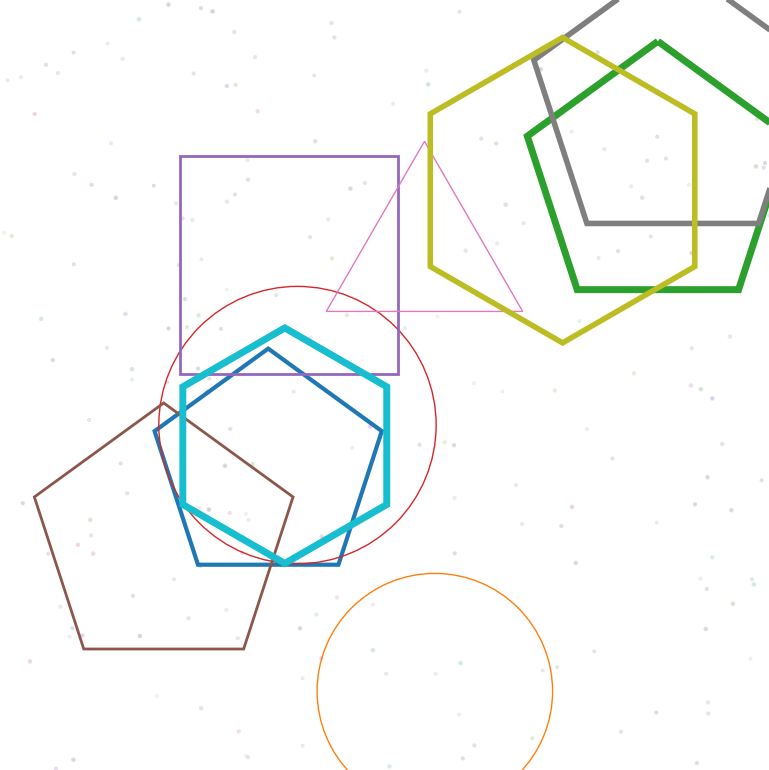[{"shape": "pentagon", "thickness": 1.5, "radius": 0.78, "center": [0.348, 0.392]}, {"shape": "circle", "thickness": 0.5, "radius": 0.76, "center": [0.565, 0.102]}, {"shape": "pentagon", "thickness": 2.5, "radius": 0.89, "center": [0.854, 0.768]}, {"shape": "circle", "thickness": 0.5, "radius": 0.9, "center": [0.386, 0.448]}, {"shape": "square", "thickness": 1, "radius": 0.71, "center": [0.375, 0.655]}, {"shape": "pentagon", "thickness": 1, "radius": 0.88, "center": [0.213, 0.3]}, {"shape": "triangle", "thickness": 0.5, "radius": 0.74, "center": [0.551, 0.669]}, {"shape": "pentagon", "thickness": 2, "radius": 0.95, "center": [0.874, 0.863]}, {"shape": "hexagon", "thickness": 2, "radius": 0.99, "center": [0.731, 0.753]}, {"shape": "hexagon", "thickness": 2.5, "radius": 0.76, "center": [0.37, 0.421]}]